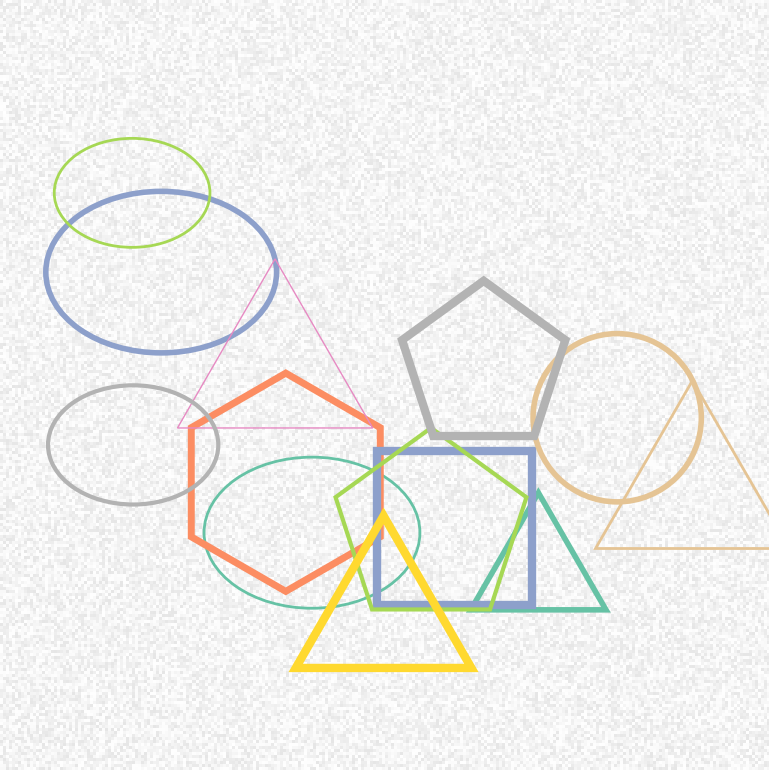[{"shape": "triangle", "thickness": 2, "radius": 0.51, "center": [0.699, 0.259]}, {"shape": "oval", "thickness": 1, "radius": 0.7, "center": [0.405, 0.308]}, {"shape": "hexagon", "thickness": 2.5, "radius": 0.71, "center": [0.371, 0.374]}, {"shape": "oval", "thickness": 2, "radius": 0.75, "center": [0.209, 0.647]}, {"shape": "square", "thickness": 3, "radius": 0.5, "center": [0.59, 0.314]}, {"shape": "triangle", "thickness": 0.5, "radius": 0.73, "center": [0.357, 0.517]}, {"shape": "oval", "thickness": 1, "radius": 0.51, "center": [0.172, 0.75]}, {"shape": "pentagon", "thickness": 1.5, "radius": 0.65, "center": [0.56, 0.314]}, {"shape": "triangle", "thickness": 3, "radius": 0.66, "center": [0.498, 0.198]}, {"shape": "circle", "thickness": 2, "radius": 0.55, "center": [0.802, 0.457]}, {"shape": "triangle", "thickness": 1, "radius": 0.73, "center": [0.899, 0.36]}, {"shape": "oval", "thickness": 1.5, "radius": 0.55, "center": [0.173, 0.422]}, {"shape": "pentagon", "thickness": 3, "radius": 0.56, "center": [0.628, 0.524]}]